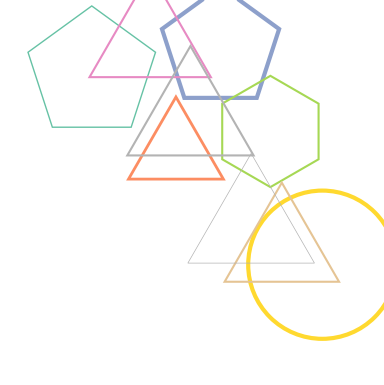[{"shape": "pentagon", "thickness": 1, "radius": 0.87, "center": [0.238, 0.81]}, {"shape": "triangle", "thickness": 2, "radius": 0.71, "center": [0.457, 0.606]}, {"shape": "pentagon", "thickness": 3, "radius": 0.8, "center": [0.573, 0.875]}, {"shape": "triangle", "thickness": 1.5, "radius": 0.91, "center": [0.39, 0.891]}, {"shape": "hexagon", "thickness": 1.5, "radius": 0.72, "center": [0.702, 0.659]}, {"shape": "circle", "thickness": 3, "radius": 0.96, "center": [0.837, 0.312]}, {"shape": "triangle", "thickness": 1.5, "radius": 0.86, "center": [0.732, 0.354]}, {"shape": "triangle", "thickness": 0.5, "radius": 0.95, "center": [0.652, 0.412]}, {"shape": "triangle", "thickness": 1.5, "radius": 0.95, "center": [0.495, 0.691]}]